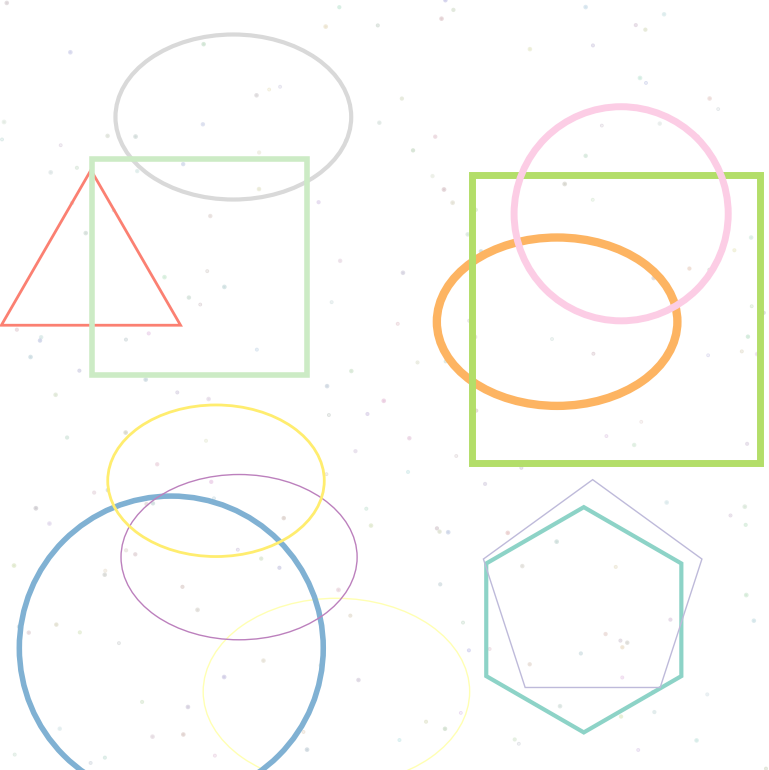[{"shape": "hexagon", "thickness": 1.5, "radius": 0.73, "center": [0.758, 0.195]}, {"shape": "oval", "thickness": 0.5, "radius": 0.87, "center": [0.437, 0.102]}, {"shape": "pentagon", "thickness": 0.5, "radius": 0.75, "center": [0.77, 0.228]}, {"shape": "triangle", "thickness": 1, "radius": 0.67, "center": [0.118, 0.645]}, {"shape": "circle", "thickness": 2, "radius": 0.99, "center": [0.222, 0.158]}, {"shape": "oval", "thickness": 3, "radius": 0.78, "center": [0.724, 0.582]}, {"shape": "square", "thickness": 2.5, "radius": 0.94, "center": [0.8, 0.586]}, {"shape": "circle", "thickness": 2.5, "radius": 0.7, "center": [0.807, 0.722]}, {"shape": "oval", "thickness": 1.5, "radius": 0.77, "center": [0.303, 0.848]}, {"shape": "oval", "thickness": 0.5, "radius": 0.77, "center": [0.31, 0.276]}, {"shape": "square", "thickness": 2, "radius": 0.7, "center": [0.259, 0.653]}, {"shape": "oval", "thickness": 1, "radius": 0.7, "center": [0.281, 0.376]}]